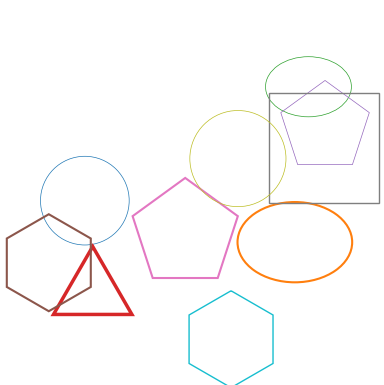[{"shape": "circle", "thickness": 0.5, "radius": 0.58, "center": [0.22, 0.479]}, {"shape": "oval", "thickness": 1.5, "radius": 0.74, "center": [0.766, 0.371]}, {"shape": "oval", "thickness": 0.5, "radius": 0.56, "center": [0.801, 0.775]}, {"shape": "triangle", "thickness": 2.5, "radius": 0.59, "center": [0.241, 0.242]}, {"shape": "pentagon", "thickness": 0.5, "radius": 0.6, "center": [0.844, 0.67]}, {"shape": "hexagon", "thickness": 1.5, "radius": 0.63, "center": [0.127, 0.318]}, {"shape": "pentagon", "thickness": 1.5, "radius": 0.72, "center": [0.481, 0.394]}, {"shape": "square", "thickness": 1, "radius": 0.71, "center": [0.843, 0.617]}, {"shape": "circle", "thickness": 0.5, "radius": 0.62, "center": [0.618, 0.588]}, {"shape": "hexagon", "thickness": 1, "radius": 0.63, "center": [0.6, 0.119]}]